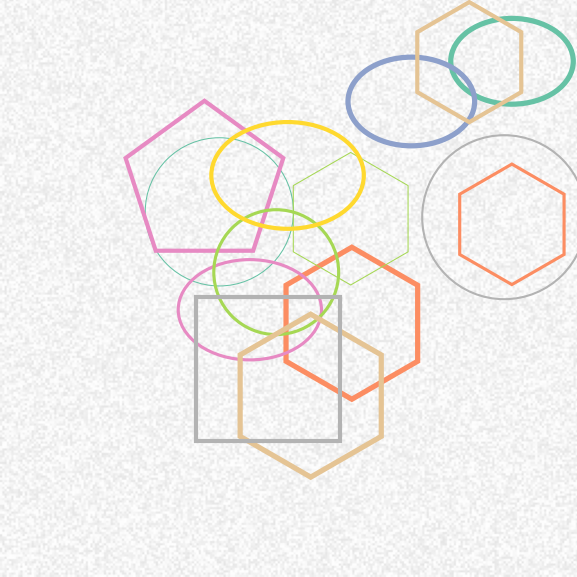[{"shape": "oval", "thickness": 2.5, "radius": 0.53, "center": [0.887, 0.893]}, {"shape": "circle", "thickness": 0.5, "radius": 0.64, "center": [0.38, 0.632]}, {"shape": "hexagon", "thickness": 1.5, "radius": 0.52, "center": [0.886, 0.611]}, {"shape": "hexagon", "thickness": 2.5, "radius": 0.66, "center": [0.609, 0.439]}, {"shape": "oval", "thickness": 2.5, "radius": 0.55, "center": [0.712, 0.823]}, {"shape": "oval", "thickness": 1.5, "radius": 0.62, "center": [0.433, 0.463]}, {"shape": "pentagon", "thickness": 2, "radius": 0.72, "center": [0.354, 0.681]}, {"shape": "circle", "thickness": 1.5, "radius": 0.54, "center": [0.478, 0.528]}, {"shape": "hexagon", "thickness": 0.5, "radius": 0.57, "center": [0.607, 0.62]}, {"shape": "oval", "thickness": 2, "radius": 0.66, "center": [0.498, 0.695]}, {"shape": "hexagon", "thickness": 2, "radius": 0.52, "center": [0.813, 0.892]}, {"shape": "hexagon", "thickness": 2.5, "radius": 0.71, "center": [0.538, 0.314]}, {"shape": "square", "thickness": 2, "radius": 0.62, "center": [0.463, 0.36]}, {"shape": "circle", "thickness": 1, "radius": 0.71, "center": [0.873, 0.623]}]